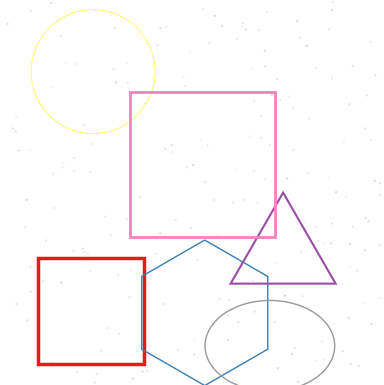[{"shape": "square", "thickness": 2.5, "radius": 0.69, "center": [0.237, 0.192]}, {"shape": "hexagon", "thickness": 1, "radius": 0.95, "center": [0.532, 0.188]}, {"shape": "triangle", "thickness": 1.5, "radius": 0.79, "center": [0.735, 0.342]}, {"shape": "circle", "thickness": 0.5, "radius": 0.8, "center": [0.242, 0.814]}, {"shape": "square", "thickness": 2, "radius": 0.95, "center": [0.526, 0.573]}, {"shape": "oval", "thickness": 1, "radius": 0.84, "center": [0.701, 0.102]}]